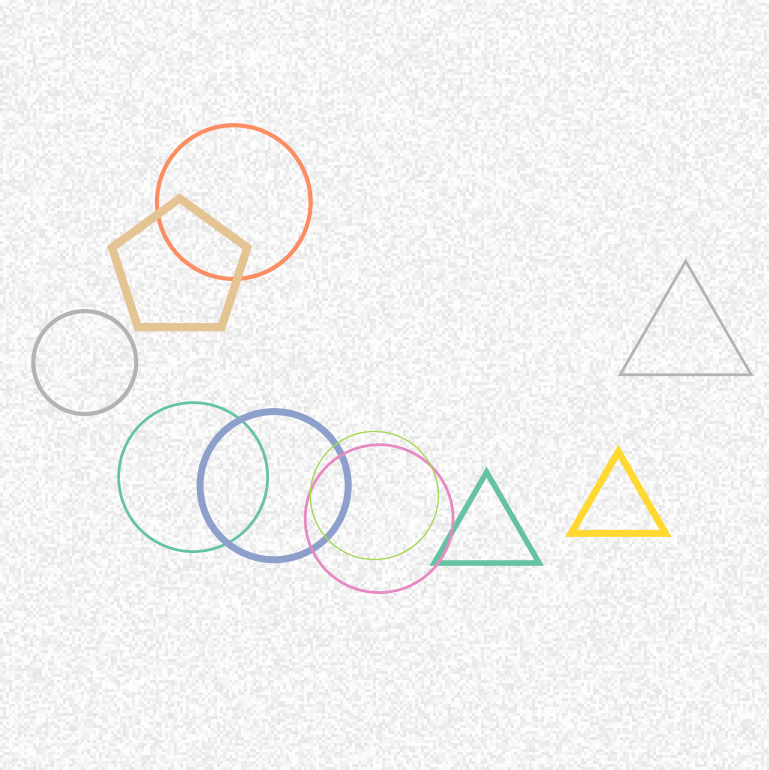[{"shape": "triangle", "thickness": 2, "radius": 0.39, "center": [0.632, 0.308]}, {"shape": "circle", "thickness": 1, "radius": 0.48, "center": [0.251, 0.38]}, {"shape": "circle", "thickness": 1.5, "radius": 0.5, "center": [0.304, 0.738]}, {"shape": "circle", "thickness": 2.5, "radius": 0.48, "center": [0.356, 0.369]}, {"shape": "circle", "thickness": 1, "radius": 0.48, "center": [0.492, 0.326]}, {"shape": "circle", "thickness": 0.5, "radius": 0.42, "center": [0.486, 0.357]}, {"shape": "triangle", "thickness": 2.5, "radius": 0.35, "center": [0.803, 0.343]}, {"shape": "pentagon", "thickness": 3, "radius": 0.46, "center": [0.233, 0.65]}, {"shape": "circle", "thickness": 1.5, "radius": 0.33, "center": [0.11, 0.529]}, {"shape": "triangle", "thickness": 1, "radius": 0.49, "center": [0.891, 0.562]}]